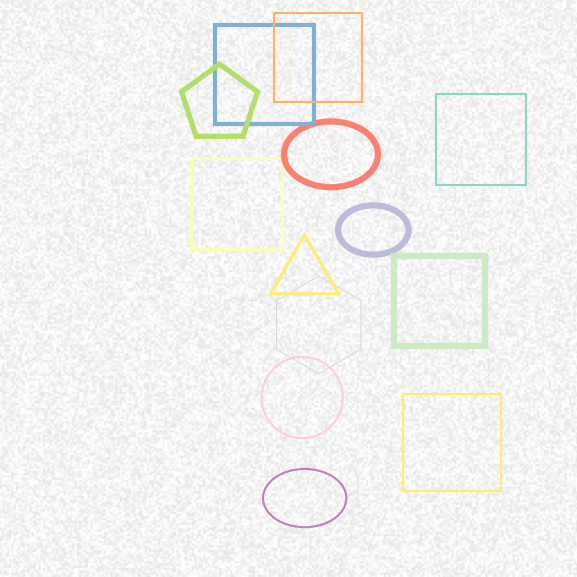[{"shape": "square", "thickness": 1, "radius": 0.39, "center": [0.832, 0.758]}, {"shape": "square", "thickness": 1.5, "radius": 0.39, "center": [0.409, 0.647]}, {"shape": "oval", "thickness": 3, "radius": 0.31, "center": [0.646, 0.601]}, {"shape": "oval", "thickness": 3, "radius": 0.41, "center": [0.573, 0.732]}, {"shape": "square", "thickness": 2, "radius": 0.43, "center": [0.458, 0.87]}, {"shape": "square", "thickness": 1, "radius": 0.38, "center": [0.551, 0.9]}, {"shape": "pentagon", "thickness": 2.5, "radius": 0.35, "center": [0.38, 0.819]}, {"shape": "circle", "thickness": 1, "radius": 0.35, "center": [0.523, 0.311]}, {"shape": "hexagon", "thickness": 0.5, "radius": 0.42, "center": [0.552, 0.437]}, {"shape": "oval", "thickness": 1, "radius": 0.36, "center": [0.528, 0.137]}, {"shape": "square", "thickness": 3, "radius": 0.39, "center": [0.761, 0.478]}, {"shape": "triangle", "thickness": 1.5, "radius": 0.34, "center": [0.527, 0.524]}, {"shape": "square", "thickness": 1, "radius": 0.42, "center": [0.782, 0.233]}]